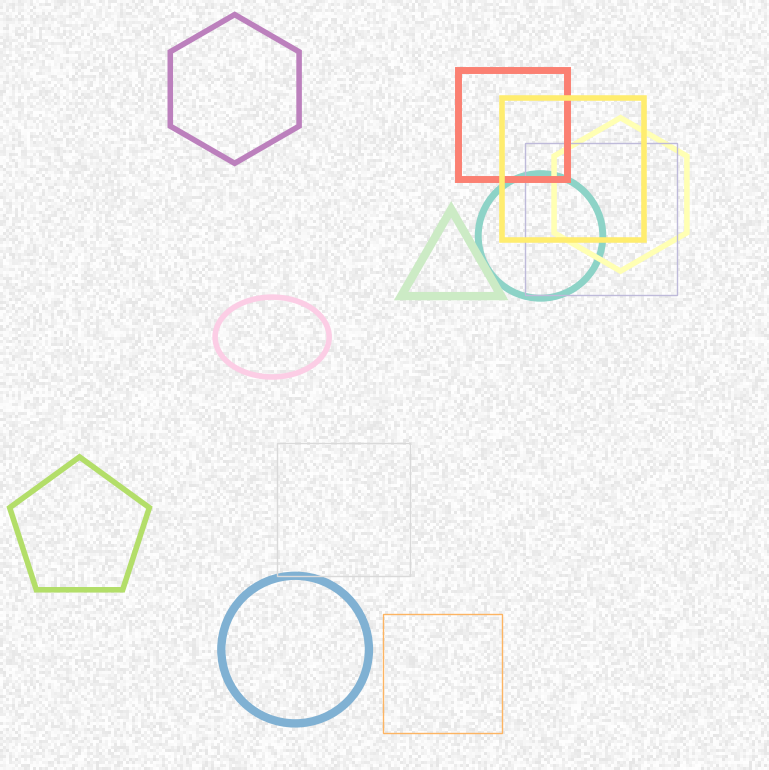[{"shape": "circle", "thickness": 2.5, "radius": 0.4, "center": [0.702, 0.694]}, {"shape": "hexagon", "thickness": 2, "radius": 0.5, "center": [0.806, 0.748]}, {"shape": "square", "thickness": 0.5, "radius": 0.49, "center": [0.781, 0.715]}, {"shape": "square", "thickness": 2.5, "radius": 0.35, "center": [0.665, 0.839]}, {"shape": "circle", "thickness": 3, "radius": 0.48, "center": [0.383, 0.156]}, {"shape": "square", "thickness": 0.5, "radius": 0.39, "center": [0.574, 0.125]}, {"shape": "pentagon", "thickness": 2, "radius": 0.48, "center": [0.103, 0.311]}, {"shape": "oval", "thickness": 2, "radius": 0.37, "center": [0.353, 0.562]}, {"shape": "square", "thickness": 0.5, "radius": 0.43, "center": [0.446, 0.338]}, {"shape": "hexagon", "thickness": 2, "radius": 0.48, "center": [0.305, 0.884]}, {"shape": "triangle", "thickness": 3, "radius": 0.38, "center": [0.586, 0.653]}, {"shape": "square", "thickness": 2, "radius": 0.46, "center": [0.744, 0.78]}]